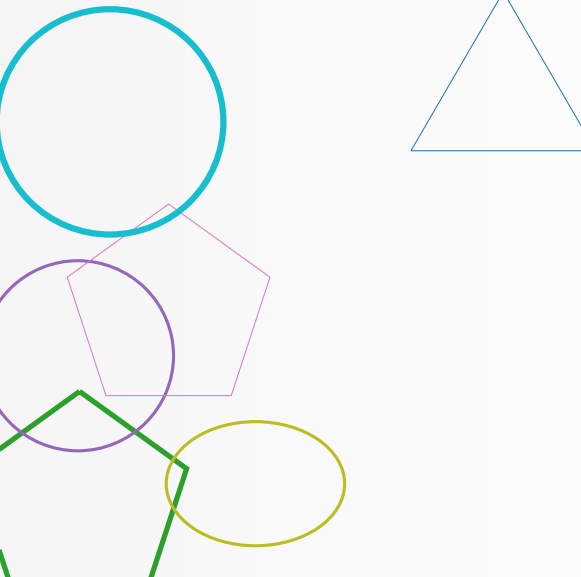[{"shape": "triangle", "thickness": 0.5, "radius": 0.92, "center": [0.866, 0.83]}, {"shape": "pentagon", "thickness": 2.5, "radius": 0.97, "center": [0.137, 0.128]}, {"shape": "circle", "thickness": 1.5, "radius": 0.82, "center": [0.134, 0.383]}, {"shape": "pentagon", "thickness": 0.5, "radius": 0.92, "center": [0.29, 0.462]}, {"shape": "oval", "thickness": 1.5, "radius": 0.77, "center": [0.439, 0.162]}, {"shape": "circle", "thickness": 3, "radius": 0.98, "center": [0.189, 0.788]}]